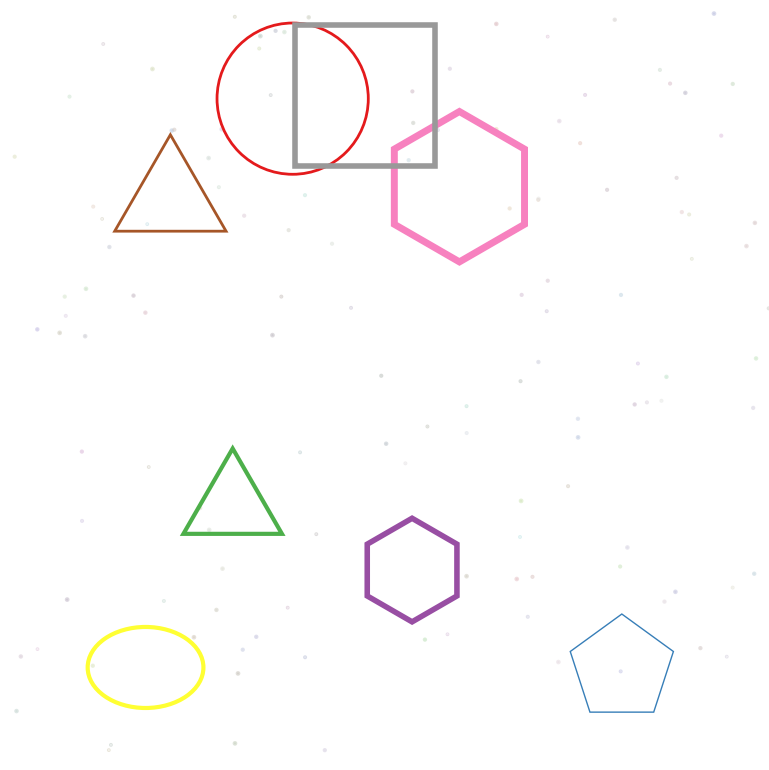[{"shape": "circle", "thickness": 1, "radius": 0.49, "center": [0.38, 0.872]}, {"shape": "pentagon", "thickness": 0.5, "radius": 0.35, "center": [0.808, 0.132]}, {"shape": "triangle", "thickness": 1.5, "radius": 0.37, "center": [0.302, 0.344]}, {"shape": "hexagon", "thickness": 2, "radius": 0.34, "center": [0.535, 0.26]}, {"shape": "oval", "thickness": 1.5, "radius": 0.38, "center": [0.189, 0.133]}, {"shape": "triangle", "thickness": 1, "radius": 0.42, "center": [0.221, 0.742]}, {"shape": "hexagon", "thickness": 2.5, "radius": 0.49, "center": [0.597, 0.758]}, {"shape": "square", "thickness": 2, "radius": 0.46, "center": [0.474, 0.876]}]